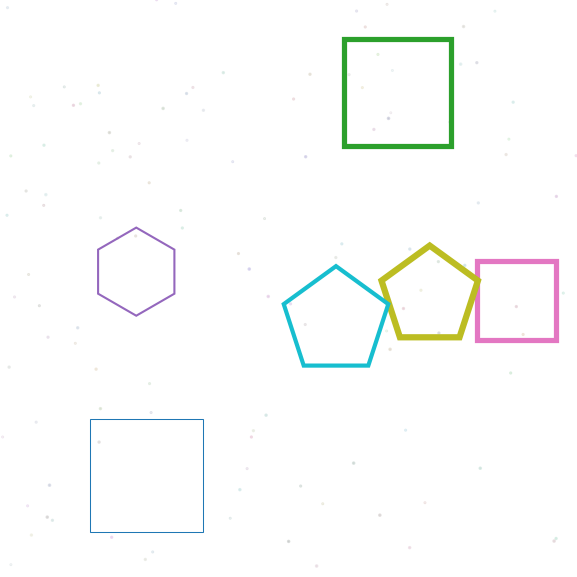[{"shape": "square", "thickness": 0.5, "radius": 0.49, "center": [0.253, 0.176]}, {"shape": "square", "thickness": 2.5, "radius": 0.46, "center": [0.689, 0.839]}, {"shape": "hexagon", "thickness": 1, "radius": 0.38, "center": [0.236, 0.529]}, {"shape": "square", "thickness": 2.5, "radius": 0.34, "center": [0.894, 0.479]}, {"shape": "pentagon", "thickness": 3, "radius": 0.44, "center": [0.744, 0.486]}, {"shape": "pentagon", "thickness": 2, "radius": 0.48, "center": [0.582, 0.443]}]